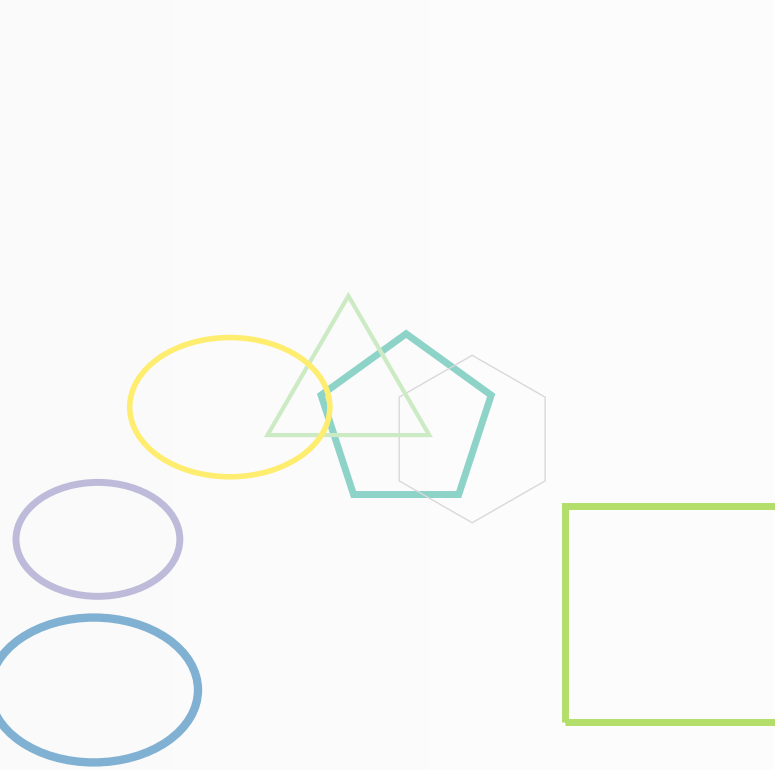[{"shape": "pentagon", "thickness": 2.5, "radius": 0.58, "center": [0.524, 0.451]}, {"shape": "oval", "thickness": 2.5, "radius": 0.53, "center": [0.126, 0.3]}, {"shape": "oval", "thickness": 3, "radius": 0.67, "center": [0.121, 0.104]}, {"shape": "square", "thickness": 2.5, "radius": 0.7, "center": [0.869, 0.203]}, {"shape": "hexagon", "thickness": 0.5, "radius": 0.54, "center": [0.609, 0.43]}, {"shape": "triangle", "thickness": 1.5, "radius": 0.6, "center": [0.45, 0.495]}, {"shape": "oval", "thickness": 2, "radius": 0.65, "center": [0.296, 0.471]}]